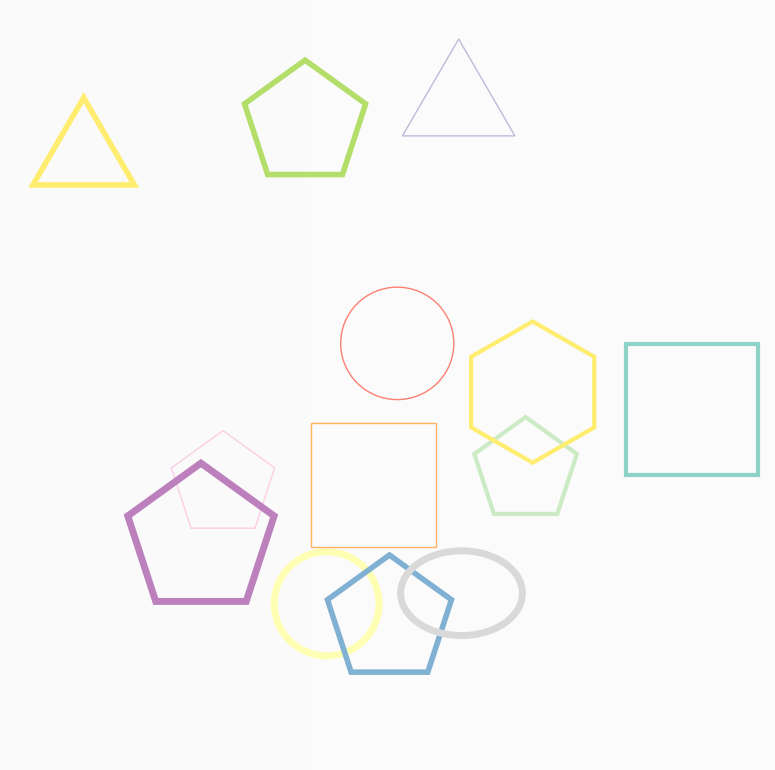[{"shape": "square", "thickness": 1.5, "radius": 0.43, "center": [0.892, 0.468]}, {"shape": "circle", "thickness": 2.5, "radius": 0.34, "center": [0.421, 0.216]}, {"shape": "triangle", "thickness": 0.5, "radius": 0.42, "center": [0.592, 0.865]}, {"shape": "circle", "thickness": 0.5, "radius": 0.37, "center": [0.513, 0.554]}, {"shape": "pentagon", "thickness": 2, "radius": 0.42, "center": [0.503, 0.195]}, {"shape": "square", "thickness": 0.5, "radius": 0.4, "center": [0.482, 0.37]}, {"shape": "pentagon", "thickness": 2, "radius": 0.41, "center": [0.394, 0.84]}, {"shape": "pentagon", "thickness": 0.5, "radius": 0.35, "center": [0.288, 0.371]}, {"shape": "oval", "thickness": 2.5, "radius": 0.39, "center": [0.596, 0.23]}, {"shape": "pentagon", "thickness": 2.5, "radius": 0.5, "center": [0.259, 0.299]}, {"shape": "pentagon", "thickness": 1.5, "radius": 0.35, "center": [0.678, 0.389]}, {"shape": "hexagon", "thickness": 1.5, "radius": 0.46, "center": [0.687, 0.491]}, {"shape": "triangle", "thickness": 2, "radius": 0.38, "center": [0.108, 0.798]}]